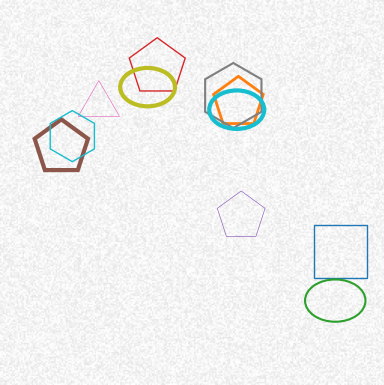[{"shape": "square", "thickness": 1, "radius": 0.34, "center": [0.883, 0.347]}, {"shape": "pentagon", "thickness": 2, "radius": 0.34, "center": [0.619, 0.734]}, {"shape": "oval", "thickness": 1.5, "radius": 0.39, "center": [0.871, 0.219]}, {"shape": "pentagon", "thickness": 1, "radius": 0.38, "center": [0.408, 0.826]}, {"shape": "pentagon", "thickness": 0.5, "radius": 0.33, "center": [0.626, 0.439]}, {"shape": "pentagon", "thickness": 3, "radius": 0.36, "center": [0.159, 0.617]}, {"shape": "triangle", "thickness": 0.5, "radius": 0.31, "center": [0.257, 0.729]}, {"shape": "hexagon", "thickness": 1.5, "radius": 0.42, "center": [0.606, 0.752]}, {"shape": "oval", "thickness": 3, "radius": 0.36, "center": [0.383, 0.774]}, {"shape": "oval", "thickness": 3, "radius": 0.36, "center": [0.615, 0.715]}, {"shape": "hexagon", "thickness": 1, "radius": 0.33, "center": [0.188, 0.646]}]